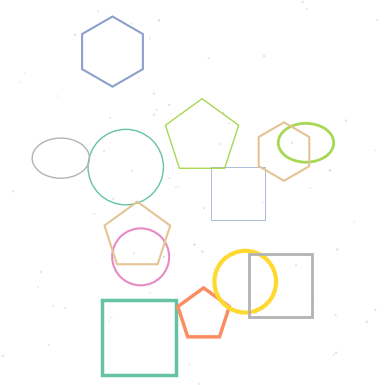[{"shape": "circle", "thickness": 1, "radius": 0.49, "center": [0.327, 0.566]}, {"shape": "square", "thickness": 2.5, "radius": 0.48, "center": [0.362, 0.123]}, {"shape": "pentagon", "thickness": 2.5, "radius": 0.35, "center": [0.529, 0.182]}, {"shape": "hexagon", "thickness": 1.5, "radius": 0.46, "center": [0.292, 0.866]}, {"shape": "square", "thickness": 0.5, "radius": 0.35, "center": [0.618, 0.498]}, {"shape": "circle", "thickness": 1.5, "radius": 0.37, "center": [0.365, 0.333]}, {"shape": "oval", "thickness": 2, "radius": 0.36, "center": [0.795, 0.629]}, {"shape": "pentagon", "thickness": 1, "radius": 0.5, "center": [0.525, 0.644]}, {"shape": "circle", "thickness": 3, "radius": 0.4, "center": [0.637, 0.268]}, {"shape": "hexagon", "thickness": 1.5, "radius": 0.38, "center": [0.738, 0.606]}, {"shape": "pentagon", "thickness": 1.5, "radius": 0.45, "center": [0.357, 0.386]}, {"shape": "square", "thickness": 2, "radius": 0.41, "center": [0.729, 0.259]}, {"shape": "oval", "thickness": 1, "radius": 0.37, "center": [0.158, 0.589]}]